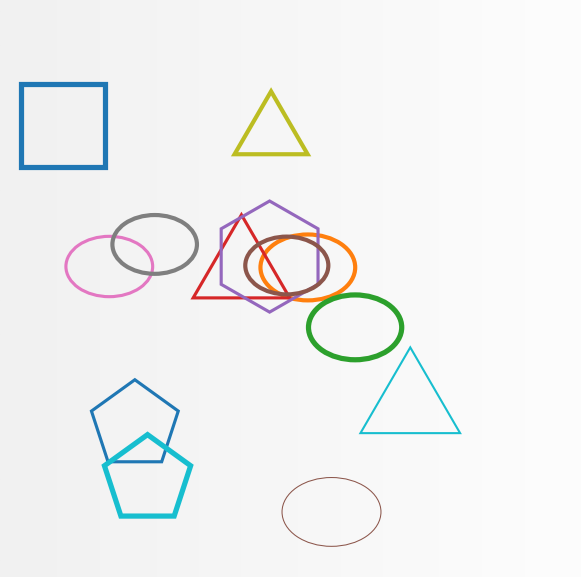[{"shape": "pentagon", "thickness": 1.5, "radius": 0.39, "center": [0.232, 0.263]}, {"shape": "square", "thickness": 2.5, "radius": 0.36, "center": [0.109, 0.782]}, {"shape": "oval", "thickness": 2, "radius": 0.41, "center": [0.53, 0.536]}, {"shape": "oval", "thickness": 2.5, "radius": 0.4, "center": [0.611, 0.432]}, {"shape": "triangle", "thickness": 1.5, "radius": 0.48, "center": [0.415, 0.531]}, {"shape": "hexagon", "thickness": 1.5, "radius": 0.48, "center": [0.464, 0.555]}, {"shape": "oval", "thickness": 0.5, "radius": 0.43, "center": [0.57, 0.113]}, {"shape": "oval", "thickness": 2, "radius": 0.36, "center": [0.493, 0.539]}, {"shape": "oval", "thickness": 1.5, "radius": 0.37, "center": [0.188, 0.538]}, {"shape": "oval", "thickness": 2, "radius": 0.36, "center": [0.266, 0.576]}, {"shape": "triangle", "thickness": 2, "radius": 0.36, "center": [0.466, 0.768]}, {"shape": "triangle", "thickness": 1, "radius": 0.49, "center": [0.706, 0.299]}, {"shape": "pentagon", "thickness": 2.5, "radius": 0.39, "center": [0.254, 0.169]}]